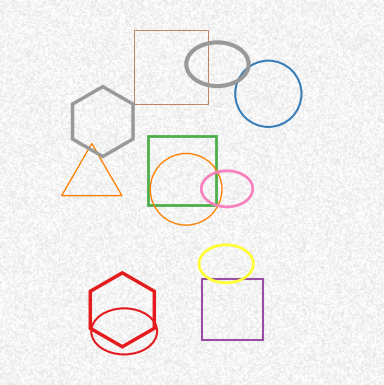[{"shape": "oval", "thickness": 1.5, "radius": 0.43, "center": [0.323, 0.139]}, {"shape": "hexagon", "thickness": 2.5, "radius": 0.48, "center": [0.318, 0.195]}, {"shape": "circle", "thickness": 1.5, "radius": 0.43, "center": [0.697, 0.756]}, {"shape": "square", "thickness": 2, "radius": 0.44, "center": [0.474, 0.557]}, {"shape": "square", "thickness": 1.5, "radius": 0.39, "center": [0.604, 0.196]}, {"shape": "circle", "thickness": 1, "radius": 0.47, "center": [0.483, 0.508]}, {"shape": "triangle", "thickness": 1, "radius": 0.45, "center": [0.238, 0.537]}, {"shape": "oval", "thickness": 2, "radius": 0.35, "center": [0.587, 0.315]}, {"shape": "square", "thickness": 0.5, "radius": 0.48, "center": [0.444, 0.826]}, {"shape": "oval", "thickness": 2, "radius": 0.33, "center": [0.59, 0.51]}, {"shape": "oval", "thickness": 3, "radius": 0.4, "center": [0.565, 0.833]}, {"shape": "hexagon", "thickness": 2.5, "radius": 0.45, "center": [0.267, 0.684]}]